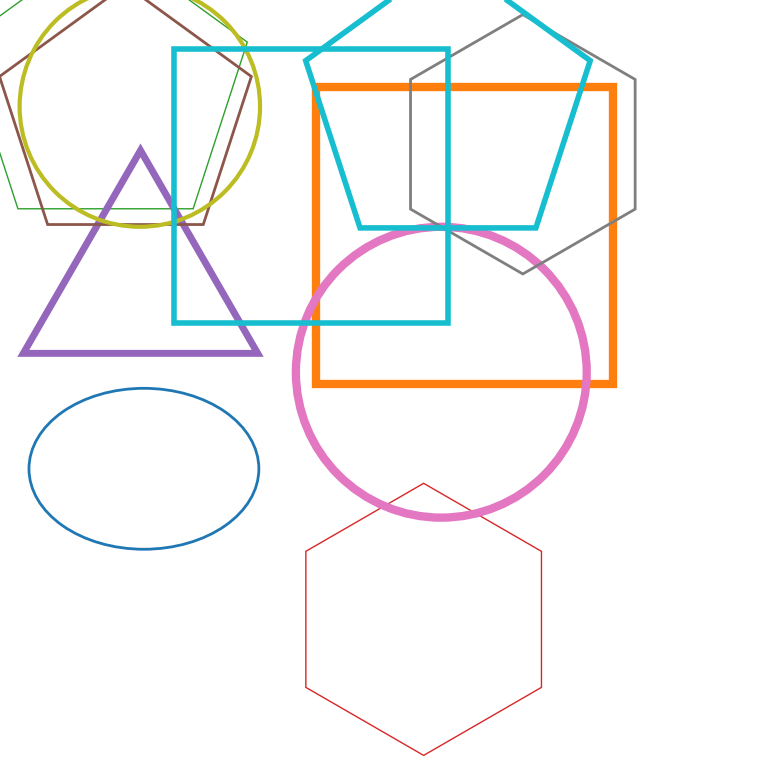[{"shape": "oval", "thickness": 1, "radius": 0.75, "center": [0.187, 0.391]}, {"shape": "square", "thickness": 3, "radius": 0.96, "center": [0.603, 0.694]}, {"shape": "pentagon", "thickness": 0.5, "radius": 0.97, "center": [0.137, 0.885]}, {"shape": "hexagon", "thickness": 0.5, "radius": 0.88, "center": [0.55, 0.196]}, {"shape": "triangle", "thickness": 2.5, "radius": 0.88, "center": [0.182, 0.629]}, {"shape": "pentagon", "thickness": 1, "radius": 0.86, "center": [0.163, 0.848]}, {"shape": "circle", "thickness": 3, "radius": 0.94, "center": [0.573, 0.517]}, {"shape": "hexagon", "thickness": 1, "radius": 0.84, "center": [0.679, 0.813]}, {"shape": "circle", "thickness": 1.5, "radius": 0.78, "center": [0.182, 0.862]}, {"shape": "square", "thickness": 2, "radius": 0.89, "center": [0.404, 0.759]}, {"shape": "pentagon", "thickness": 2, "radius": 0.97, "center": [0.582, 0.861]}]